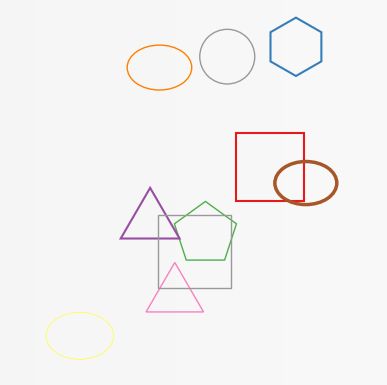[{"shape": "square", "thickness": 1.5, "radius": 0.44, "center": [0.697, 0.566]}, {"shape": "hexagon", "thickness": 1.5, "radius": 0.38, "center": [0.764, 0.878]}, {"shape": "pentagon", "thickness": 1, "radius": 0.42, "center": [0.53, 0.393]}, {"shape": "triangle", "thickness": 1.5, "radius": 0.44, "center": [0.387, 0.424]}, {"shape": "oval", "thickness": 1, "radius": 0.42, "center": [0.412, 0.825]}, {"shape": "oval", "thickness": 0.5, "radius": 0.44, "center": [0.206, 0.128]}, {"shape": "oval", "thickness": 2.5, "radius": 0.4, "center": [0.789, 0.525]}, {"shape": "triangle", "thickness": 1, "radius": 0.43, "center": [0.451, 0.233]}, {"shape": "circle", "thickness": 1, "radius": 0.35, "center": [0.586, 0.853]}, {"shape": "square", "thickness": 1, "radius": 0.47, "center": [0.502, 0.347]}]